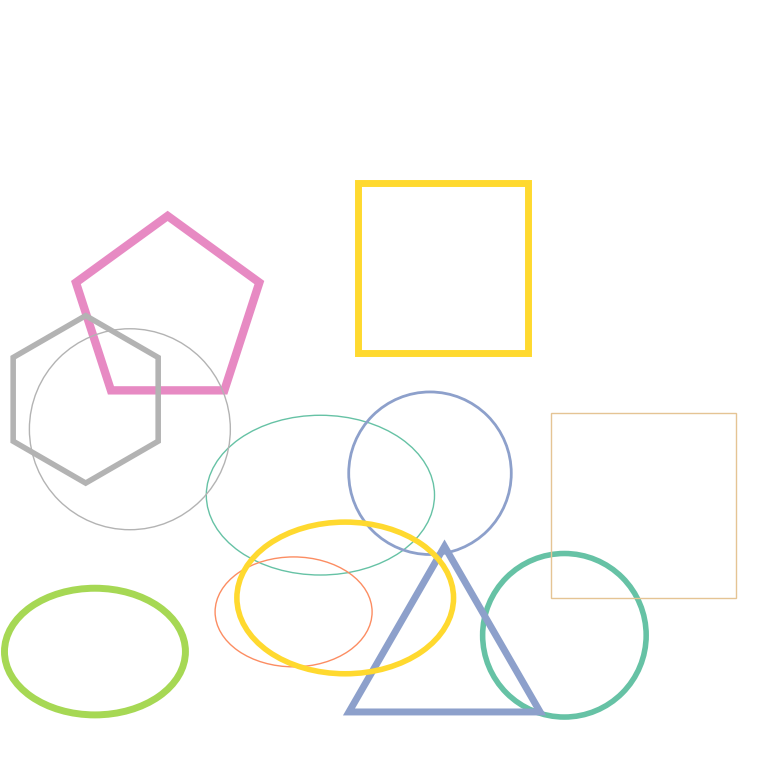[{"shape": "circle", "thickness": 2, "radius": 0.53, "center": [0.733, 0.175]}, {"shape": "oval", "thickness": 0.5, "radius": 0.74, "center": [0.416, 0.357]}, {"shape": "oval", "thickness": 0.5, "radius": 0.51, "center": [0.381, 0.205]}, {"shape": "triangle", "thickness": 2.5, "radius": 0.72, "center": [0.577, 0.147]}, {"shape": "circle", "thickness": 1, "radius": 0.53, "center": [0.558, 0.385]}, {"shape": "pentagon", "thickness": 3, "radius": 0.63, "center": [0.218, 0.594]}, {"shape": "oval", "thickness": 2.5, "radius": 0.59, "center": [0.123, 0.154]}, {"shape": "oval", "thickness": 2, "radius": 0.7, "center": [0.448, 0.223]}, {"shape": "square", "thickness": 2.5, "radius": 0.55, "center": [0.575, 0.652]}, {"shape": "square", "thickness": 0.5, "radius": 0.6, "center": [0.835, 0.344]}, {"shape": "circle", "thickness": 0.5, "radius": 0.65, "center": [0.169, 0.443]}, {"shape": "hexagon", "thickness": 2, "radius": 0.54, "center": [0.111, 0.481]}]